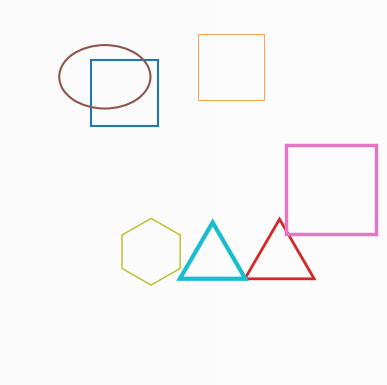[{"shape": "square", "thickness": 1.5, "radius": 0.43, "center": [0.322, 0.759]}, {"shape": "square", "thickness": 0.5, "radius": 0.43, "center": [0.595, 0.825]}, {"shape": "triangle", "thickness": 2, "radius": 0.52, "center": [0.721, 0.327]}, {"shape": "oval", "thickness": 1.5, "radius": 0.59, "center": [0.271, 0.8]}, {"shape": "square", "thickness": 2.5, "radius": 0.58, "center": [0.854, 0.508]}, {"shape": "hexagon", "thickness": 1, "radius": 0.43, "center": [0.39, 0.346]}, {"shape": "triangle", "thickness": 3, "radius": 0.49, "center": [0.549, 0.325]}]